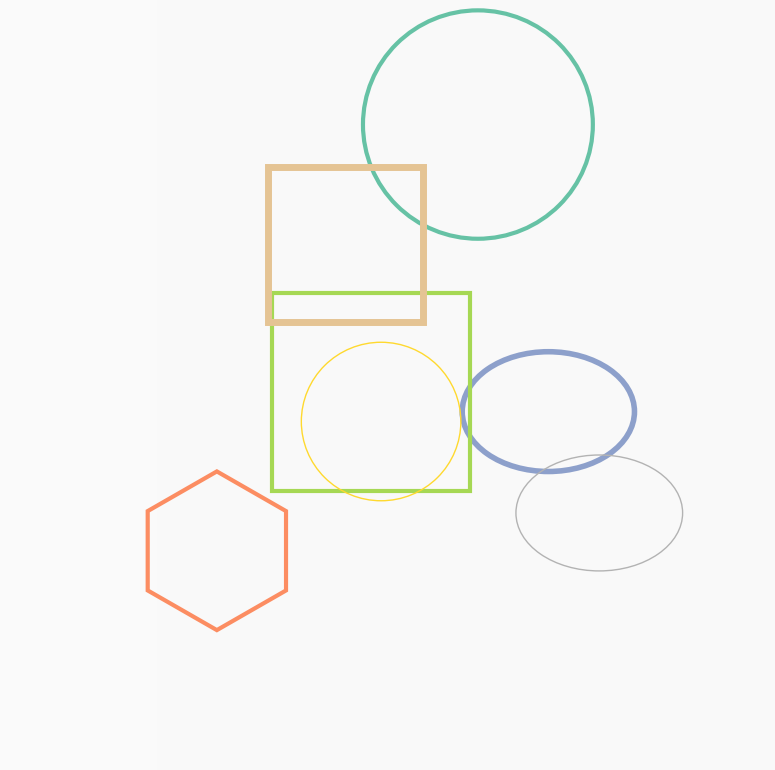[{"shape": "circle", "thickness": 1.5, "radius": 0.74, "center": [0.617, 0.838]}, {"shape": "hexagon", "thickness": 1.5, "radius": 0.52, "center": [0.28, 0.285]}, {"shape": "oval", "thickness": 2, "radius": 0.56, "center": [0.708, 0.465]}, {"shape": "square", "thickness": 1.5, "radius": 0.64, "center": [0.479, 0.491]}, {"shape": "circle", "thickness": 0.5, "radius": 0.51, "center": [0.492, 0.453]}, {"shape": "square", "thickness": 2.5, "radius": 0.5, "center": [0.446, 0.682]}, {"shape": "oval", "thickness": 0.5, "radius": 0.54, "center": [0.773, 0.334]}]